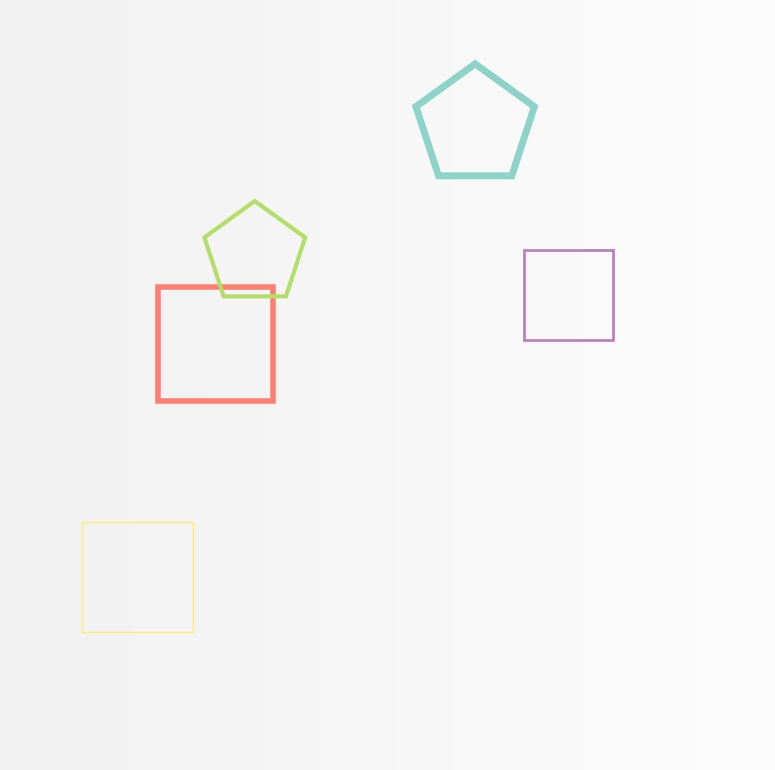[{"shape": "pentagon", "thickness": 2.5, "radius": 0.4, "center": [0.613, 0.837]}, {"shape": "square", "thickness": 2, "radius": 0.37, "center": [0.278, 0.553]}, {"shape": "pentagon", "thickness": 1.5, "radius": 0.34, "center": [0.329, 0.67]}, {"shape": "square", "thickness": 1, "radius": 0.29, "center": [0.734, 0.617]}, {"shape": "square", "thickness": 0.5, "radius": 0.36, "center": [0.177, 0.251]}]